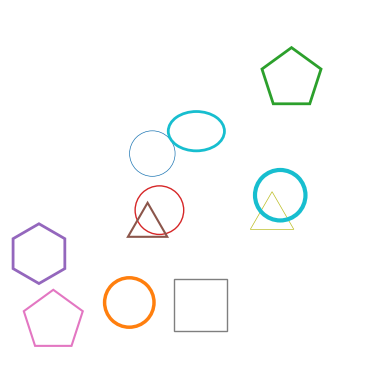[{"shape": "circle", "thickness": 0.5, "radius": 0.3, "center": [0.396, 0.601]}, {"shape": "circle", "thickness": 2.5, "radius": 0.32, "center": [0.336, 0.214]}, {"shape": "pentagon", "thickness": 2, "radius": 0.4, "center": [0.757, 0.796]}, {"shape": "circle", "thickness": 1, "radius": 0.32, "center": [0.414, 0.454]}, {"shape": "hexagon", "thickness": 2, "radius": 0.39, "center": [0.101, 0.341]}, {"shape": "triangle", "thickness": 1.5, "radius": 0.29, "center": [0.383, 0.414]}, {"shape": "pentagon", "thickness": 1.5, "radius": 0.4, "center": [0.138, 0.167]}, {"shape": "square", "thickness": 1, "radius": 0.34, "center": [0.521, 0.208]}, {"shape": "triangle", "thickness": 0.5, "radius": 0.33, "center": [0.707, 0.437]}, {"shape": "oval", "thickness": 2, "radius": 0.36, "center": [0.51, 0.659]}, {"shape": "circle", "thickness": 3, "radius": 0.33, "center": [0.728, 0.493]}]